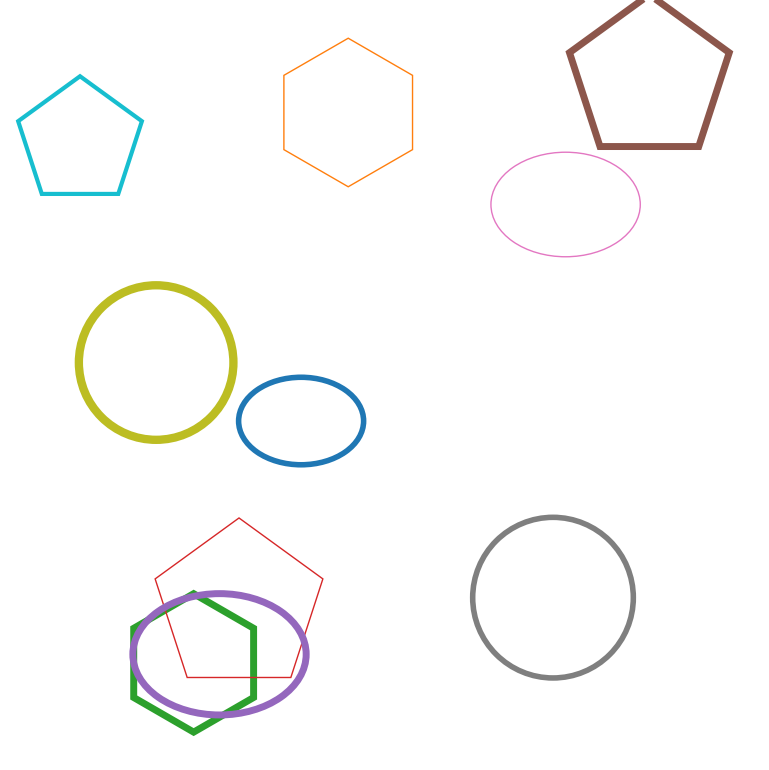[{"shape": "oval", "thickness": 2, "radius": 0.41, "center": [0.391, 0.453]}, {"shape": "hexagon", "thickness": 0.5, "radius": 0.48, "center": [0.452, 0.854]}, {"shape": "hexagon", "thickness": 2.5, "radius": 0.45, "center": [0.252, 0.139]}, {"shape": "pentagon", "thickness": 0.5, "radius": 0.57, "center": [0.31, 0.213]}, {"shape": "oval", "thickness": 2.5, "radius": 0.56, "center": [0.285, 0.15]}, {"shape": "pentagon", "thickness": 2.5, "radius": 0.55, "center": [0.843, 0.898]}, {"shape": "oval", "thickness": 0.5, "radius": 0.48, "center": [0.735, 0.734]}, {"shape": "circle", "thickness": 2, "radius": 0.52, "center": [0.718, 0.224]}, {"shape": "circle", "thickness": 3, "radius": 0.5, "center": [0.203, 0.529]}, {"shape": "pentagon", "thickness": 1.5, "radius": 0.42, "center": [0.104, 0.816]}]